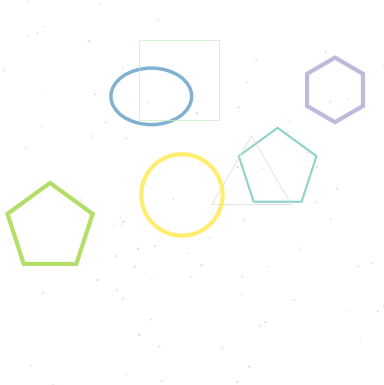[{"shape": "pentagon", "thickness": 1.5, "radius": 0.53, "center": [0.721, 0.562]}, {"shape": "hexagon", "thickness": 3, "radius": 0.42, "center": [0.87, 0.767]}, {"shape": "oval", "thickness": 2.5, "radius": 0.52, "center": [0.393, 0.75]}, {"shape": "pentagon", "thickness": 3, "radius": 0.58, "center": [0.13, 0.409]}, {"shape": "triangle", "thickness": 0.5, "radius": 0.6, "center": [0.653, 0.528]}, {"shape": "square", "thickness": 0.5, "radius": 0.52, "center": [0.464, 0.793]}, {"shape": "circle", "thickness": 3, "radius": 0.53, "center": [0.473, 0.494]}]